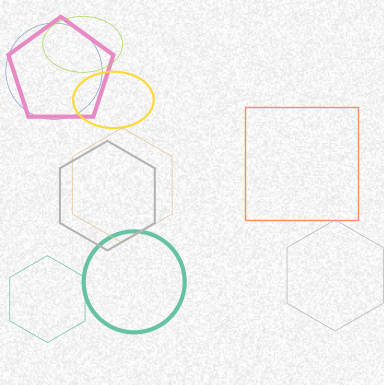[{"shape": "hexagon", "thickness": 0.5, "radius": 0.56, "center": [0.123, 0.223]}, {"shape": "circle", "thickness": 3, "radius": 0.66, "center": [0.348, 0.268]}, {"shape": "square", "thickness": 1, "radius": 0.74, "center": [0.783, 0.576]}, {"shape": "circle", "thickness": 0.5, "radius": 0.63, "center": [0.14, 0.815]}, {"shape": "pentagon", "thickness": 3, "radius": 0.72, "center": [0.158, 0.813]}, {"shape": "oval", "thickness": 0.5, "radius": 0.52, "center": [0.215, 0.885]}, {"shape": "oval", "thickness": 1.5, "radius": 0.52, "center": [0.295, 0.741]}, {"shape": "hexagon", "thickness": 0.5, "radius": 0.75, "center": [0.318, 0.519]}, {"shape": "hexagon", "thickness": 1.5, "radius": 0.71, "center": [0.279, 0.492]}, {"shape": "hexagon", "thickness": 0.5, "radius": 0.72, "center": [0.871, 0.285]}]